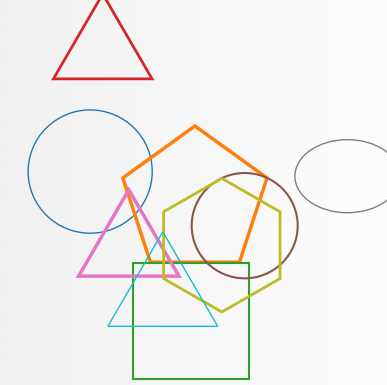[{"shape": "circle", "thickness": 1, "radius": 0.8, "center": [0.233, 0.554]}, {"shape": "pentagon", "thickness": 2.5, "radius": 0.98, "center": [0.503, 0.477]}, {"shape": "square", "thickness": 1.5, "radius": 0.75, "center": [0.494, 0.166]}, {"shape": "triangle", "thickness": 2, "radius": 0.73, "center": [0.265, 0.869]}, {"shape": "circle", "thickness": 1.5, "radius": 0.68, "center": [0.631, 0.414]}, {"shape": "triangle", "thickness": 2.5, "radius": 0.75, "center": [0.332, 0.358]}, {"shape": "oval", "thickness": 1, "radius": 0.68, "center": [0.897, 0.542]}, {"shape": "hexagon", "thickness": 2, "radius": 0.87, "center": [0.572, 0.363]}, {"shape": "triangle", "thickness": 1, "radius": 0.82, "center": [0.42, 0.234]}]